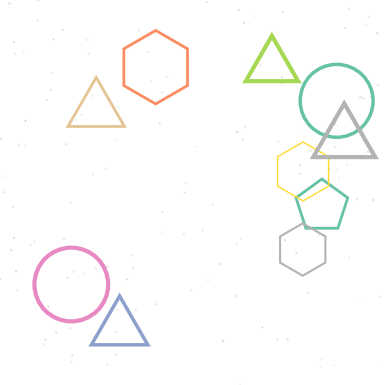[{"shape": "pentagon", "thickness": 2, "radius": 0.35, "center": [0.836, 0.464]}, {"shape": "circle", "thickness": 2.5, "radius": 0.47, "center": [0.874, 0.738]}, {"shape": "hexagon", "thickness": 2, "radius": 0.48, "center": [0.404, 0.825]}, {"shape": "triangle", "thickness": 2.5, "radius": 0.42, "center": [0.311, 0.147]}, {"shape": "circle", "thickness": 3, "radius": 0.48, "center": [0.185, 0.261]}, {"shape": "triangle", "thickness": 3, "radius": 0.39, "center": [0.706, 0.828]}, {"shape": "hexagon", "thickness": 1, "radius": 0.38, "center": [0.787, 0.555]}, {"shape": "triangle", "thickness": 2, "radius": 0.42, "center": [0.25, 0.714]}, {"shape": "hexagon", "thickness": 1.5, "radius": 0.34, "center": [0.786, 0.352]}, {"shape": "triangle", "thickness": 3, "radius": 0.46, "center": [0.894, 0.638]}]